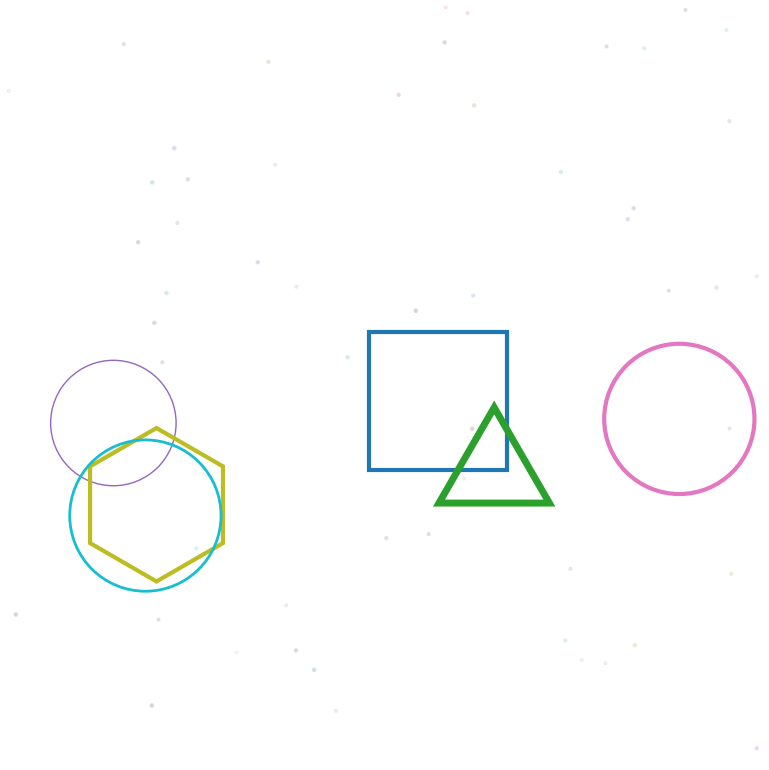[{"shape": "square", "thickness": 1.5, "radius": 0.45, "center": [0.569, 0.479]}, {"shape": "triangle", "thickness": 2.5, "radius": 0.41, "center": [0.642, 0.388]}, {"shape": "circle", "thickness": 0.5, "radius": 0.41, "center": [0.147, 0.451]}, {"shape": "circle", "thickness": 1.5, "radius": 0.49, "center": [0.882, 0.456]}, {"shape": "hexagon", "thickness": 1.5, "radius": 0.5, "center": [0.203, 0.344]}, {"shape": "circle", "thickness": 1, "radius": 0.49, "center": [0.189, 0.33]}]